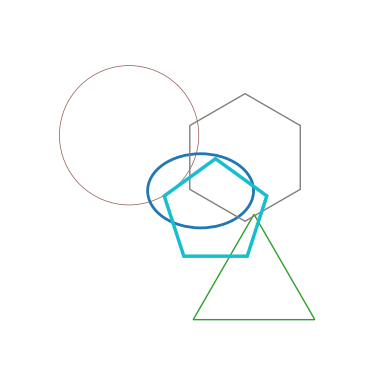[{"shape": "oval", "thickness": 2, "radius": 0.69, "center": [0.521, 0.504]}, {"shape": "triangle", "thickness": 1, "radius": 0.91, "center": [0.66, 0.261]}, {"shape": "circle", "thickness": 0.5, "radius": 0.9, "center": [0.335, 0.649]}, {"shape": "hexagon", "thickness": 1, "radius": 0.83, "center": [0.636, 0.591]}, {"shape": "pentagon", "thickness": 2.5, "radius": 0.7, "center": [0.56, 0.448]}]